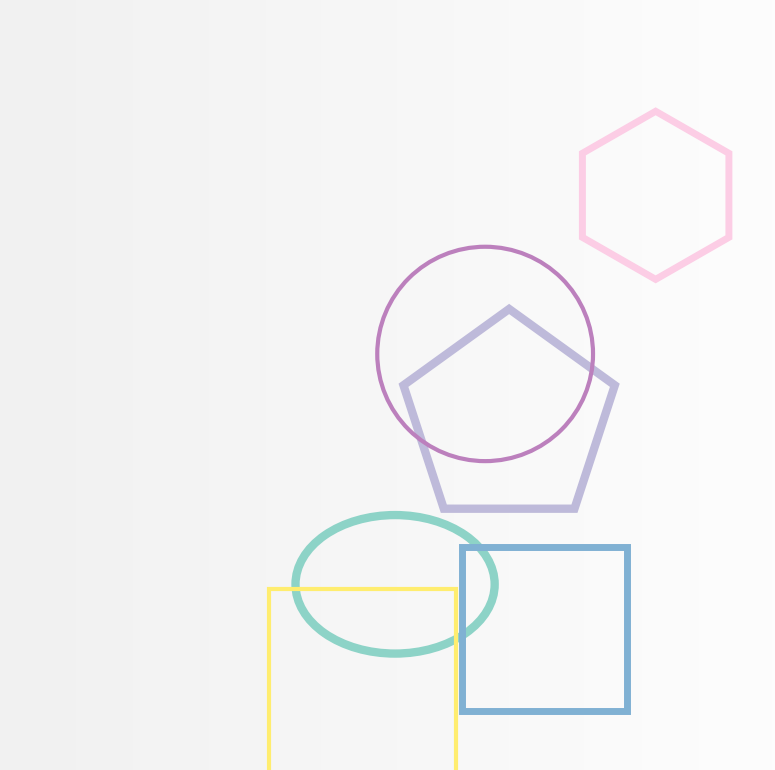[{"shape": "oval", "thickness": 3, "radius": 0.64, "center": [0.51, 0.241]}, {"shape": "pentagon", "thickness": 3, "radius": 0.72, "center": [0.657, 0.455]}, {"shape": "square", "thickness": 2.5, "radius": 0.53, "center": [0.703, 0.183]}, {"shape": "hexagon", "thickness": 2.5, "radius": 0.55, "center": [0.846, 0.746]}, {"shape": "circle", "thickness": 1.5, "radius": 0.7, "center": [0.626, 0.54]}, {"shape": "square", "thickness": 1.5, "radius": 0.6, "center": [0.468, 0.115]}]